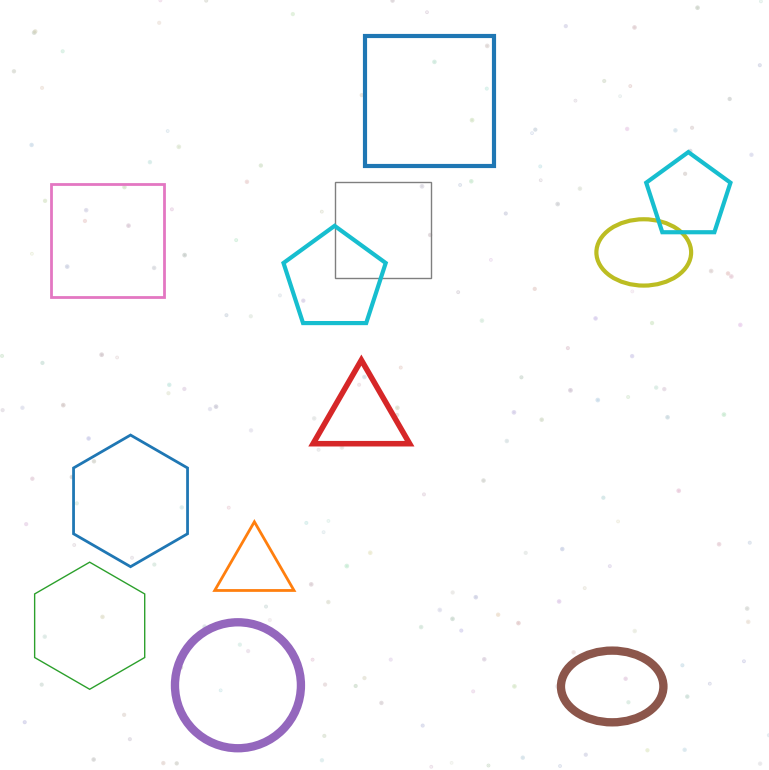[{"shape": "square", "thickness": 1.5, "radius": 0.42, "center": [0.558, 0.869]}, {"shape": "hexagon", "thickness": 1, "radius": 0.43, "center": [0.17, 0.35]}, {"shape": "triangle", "thickness": 1, "radius": 0.3, "center": [0.33, 0.263]}, {"shape": "hexagon", "thickness": 0.5, "radius": 0.41, "center": [0.116, 0.187]}, {"shape": "triangle", "thickness": 2, "radius": 0.36, "center": [0.469, 0.46]}, {"shape": "circle", "thickness": 3, "radius": 0.41, "center": [0.309, 0.11]}, {"shape": "oval", "thickness": 3, "radius": 0.33, "center": [0.795, 0.108]}, {"shape": "square", "thickness": 1, "radius": 0.37, "center": [0.14, 0.688]}, {"shape": "square", "thickness": 0.5, "radius": 0.31, "center": [0.497, 0.701]}, {"shape": "oval", "thickness": 1.5, "radius": 0.31, "center": [0.836, 0.672]}, {"shape": "pentagon", "thickness": 1.5, "radius": 0.29, "center": [0.894, 0.745]}, {"shape": "pentagon", "thickness": 1.5, "radius": 0.35, "center": [0.435, 0.637]}]